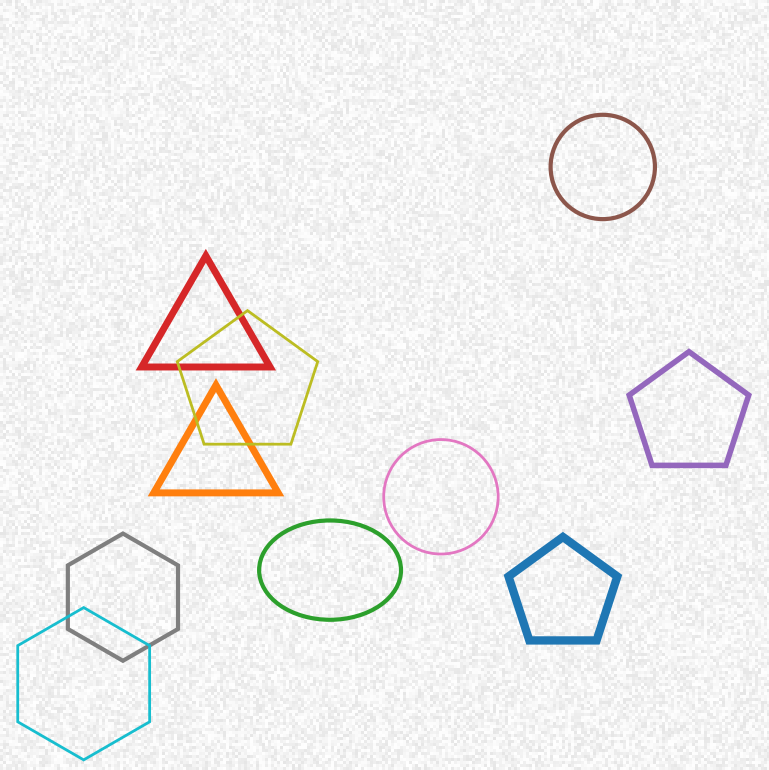[{"shape": "pentagon", "thickness": 3, "radius": 0.37, "center": [0.731, 0.228]}, {"shape": "triangle", "thickness": 2.5, "radius": 0.47, "center": [0.28, 0.407]}, {"shape": "oval", "thickness": 1.5, "radius": 0.46, "center": [0.429, 0.26]}, {"shape": "triangle", "thickness": 2.5, "radius": 0.48, "center": [0.267, 0.572]}, {"shape": "pentagon", "thickness": 2, "radius": 0.41, "center": [0.895, 0.462]}, {"shape": "circle", "thickness": 1.5, "radius": 0.34, "center": [0.783, 0.783]}, {"shape": "circle", "thickness": 1, "radius": 0.37, "center": [0.573, 0.355]}, {"shape": "hexagon", "thickness": 1.5, "radius": 0.41, "center": [0.16, 0.224]}, {"shape": "pentagon", "thickness": 1, "radius": 0.48, "center": [0.321, 0.501]}, {"shape": "hexagon", "thickness": 1, "radius": 0.49, "center": [0.109, 0.112]}]